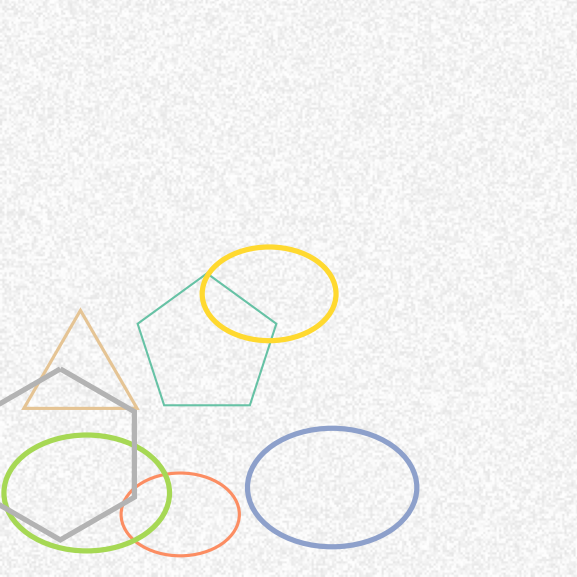[{"shape": "pentagon", "thickness": 1, "radius": 0.63, "center": [0.358, 0.399]}, {"shape": "oval", "thickness": 1.5, "radius": 0.51, "center": [0.312, 0.108]}, {"shape": "oval", "thickness": 2.5, "radius": 0.73, "center": [0.575, 0.155]}, {"shape": "oval", "thickness": 2.5, "radius": 0.72, "center": [0.15, 0.146]}, {"shape": "oval", "thickness": 2.5, "radius": 0.58, "center": [0.466, 0.49]}, {"shape": "triangle", "thickness": 1.5, "radius": 0.57, "center": [0.139, 0.349]}, {"shape": "hexagon", "thickness": 2.5, "radius": 0.74, "center": [0.104, 0.212]}]